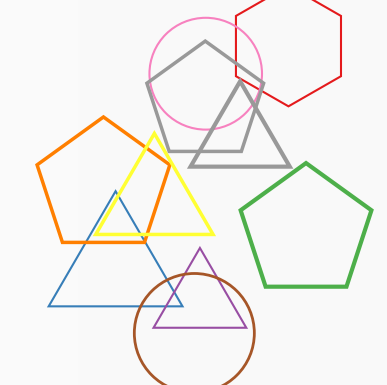[{"shape": "hexagon", "thickness": 1.5, "radius": 0.78, "center": [0.744, 0.88]}, {"shape": "triangle", "thickness": 1.5, "radius": 1.0, "center": [0.298, 0.304]}, {"shape": "pentagon", "thickness": 3, "radius": 0.89, "center": [0.79, 0.399]}, {"shape": "triangle", "thickness": 1.5, "radius": 0.69, "center": [0.516, 0.218]}, {"shape": "pentagon", "thickness": 2.5, "radius": 0.9, "center": [0.267, 0.516]}, {"shape": "triangle", "thickness": 2.5, "radius": 0.87, "center": [0.398, 0.478]}, {"shape": "circle", "thickness": 2, "radius": 0.77, "center": [0.501, 0.135]}, {"shape": "circle", "thickness": 1.5, "radius": 0.73, "center": [0.531, 0.809]}, {"shape": "pentagon", "thickness": 2.5, "radius": 0.79, "center": [0.53, 0.735]}, {"shape": "triangle", "thickness": 3, "radius": 0.74, "center": [0.62, 0.641]}]